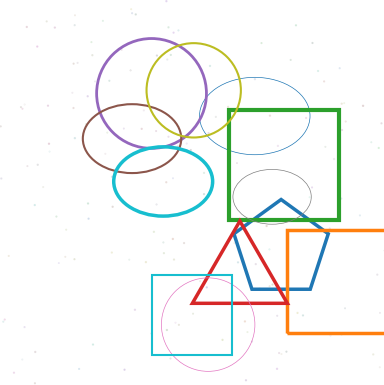[{"shape": "oval", "thickness": 0.5, "radius": 0.72, "center": [0.662, 0.699]}, {"shape": "pentagon", "thickness": 2.5, "radius": 0.64, "center": [0.73, 0.353]}, {"shape": "square", "thickness": 2.5, "radius": 0.67, "center": [0.878, 0.268]}, {"shape": "square", "thickness": 3, "radius": 0.72, "center": [0.737, 0.571]}, {"shape": "triangle", "thickness": 2.5, "radius": 0.71, "center": [0.623, 0.283]}, {"shape": "circle", "thickness": 2, "radius": 0.71, "center": [0.394, 0.757]}, {"shape": "oval", "thickness": 1.5, "radius": 0.64, "center": [0.343, 0.64]}, {"shape": "circle", "thickness": 0.5, "radius": 0.61, "center": [0.541, 0.157]}, {"shape": "oval", "thickness": 0.5, "radius": 0.51, "center": [0.707, 0.489]}, {"shape": "circle", "thickness": 1.5, "radius": 0.61, "center": [0.503, 0.765]}, {"shape": "oval", "thickness": 2.5, "radius": 0.64, "center": [0.424, 0.529]}, {"shape": "square", "thickness": 1.5, "radius": 0.52, "center": [0.499, 0.183]}]